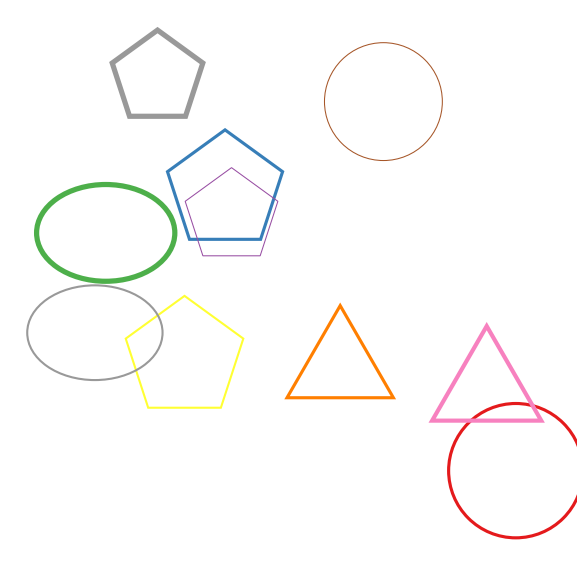[{"shape": "circle", "thickness": 1.5, "radius": 0.58, "center": [0.893, 0.184]}, {"shape": "pentagon", "thickness": 1.5, "radius": 0.52, "center": [0.39, 0.669]}, {"shape": "oval", "thickness": 2.5, "radius": 0.6, "center": [0.183, 0.596]}, {"shape": "pentagon", "thickness": 0.5, "radius": 0.42, "center": [0.401, 0.624]}, {"shape": "triangle", "thickness": 1.5, "radius": 0.53, "center": [0.589, 0.364]}, {"shape": "pentagon", "thickness": 1, "radius": 0.54, "center": [0.32, 0.38]}, {"shape": "circle", "thickness": 0.5, "radius": 0.51, "center": [0.664, 0.823]}, {"shape": "triangle", "thickness": 2, "radius": 0.55, "center": [0.843, 0.325]}, {"shape": "pentagon", "thickness": 2.5, "radius": 0.41, "center": [0.273, 0.865]}, {"shape": "oval", "thickness": 1, "radius": 0.59, "center": [0.164, 0.423]}]